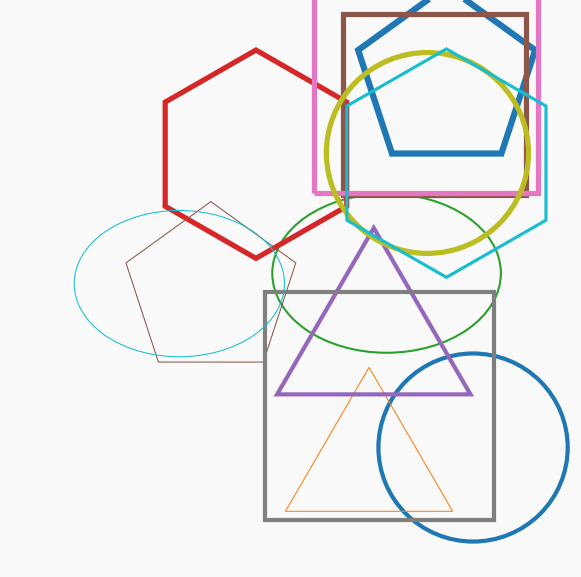[{"shape": "circle", "thickness": 2, "radius": 0.81, "center": [0.814, 0.224]}, {"shape": "pentagon", "thickness": 3, "radius": 0.8, "center": [0.768, 0.863]}, {"shape": "triangle", "thickness": 0.5, "radius": 0.83, "center": [0.635, 0.197]}, {"shape": "oval", "thickness": 1, "radius": 0.98, "center": [0.665, 0.526]}, {"shape": "hexagon", "thickness": 2.5, "radius": 0.9, "center": [0.44, 0.732]}, {"shape": "triangle", "thickness": 2, "radius": 0.96, "center": [0.643, 0.412]}, {"shape": "square", "thickness": 2.5, "radius": 0.78, "center": [0.747, 0.818]}, {"shape": "pentagon", "thickness": 0.5, "radius": 0.77, "center": [0.363, 0.496]}, {"shape": "square", "thickness": 2.5, "radius": 0.96, "center": [0.733, 0.858]}, {"shape": "square", "thickness": 2, "radius": 0.98, "center": [0.653, 0.296]}, {"shape": "circle", "thickness": 2.5, "radius": 0.87, "center": [0.735, 0.734]}, {"shape": "hexagon", "thickness": 1.5, "radius": 0.99, "center": [0.768, 0.717]}, {"shape": "oval", "thickness": 0.5, "radius": 0.9, "center": [0.309, 0.508]}]